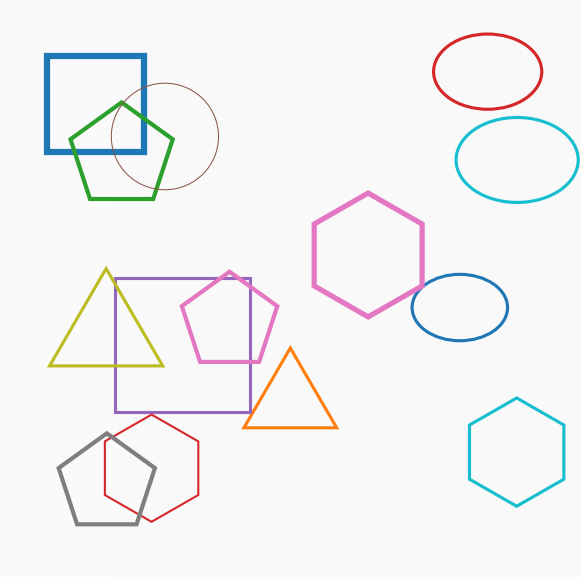[{"shape": "square", "thickness": 3, "radius": 0.42, "center": [0.164, 0.82]}, {"shape": "oval", "thickness": 1.5, "radius": 0.41, "center": [0.791, 0.467]}, {"shape": "triangle", "thickness": 1.5, "radius": 0.46, "center": [0.499, 0.304]}, {"shape": "pentagon", "thickness": 2, "radius": 0.46, "center": [0.209, 0.729]}, {"shape": "hexagon", "thickness": 1, "radius": 0.46, "center": [0.261, 0.188]}, {"shape": "oval", "thickness": 1.5, "radius": 0.47, "center": [0.839, 0.875]}, {"shape": "square", "thickness": 1.5, "radius": 0.58, "center": [0.314, 0.401]}, {"shape": "circle", "thickness": 0.5, "radius": 0.46, "center": [0.284, 0.763]}, {"shape": "pentagon", "thickness": 2, "radius": 0.43, "center": [0.395, 0.442]}, {"shape": "hexagon", "thickness": 2.5, "radius": 0.54, "center": [0.633, 0.558]}, {"shape": "pentagon", "thickness": 2, "radius": 0.44, "center": [0.184, 0.162]}, {"shape": "triangle", "thickness": 1.5, "radius": 0.56, "center": [0.183, 0.422]}, {"shape": "hexagon", "thickness": 1.5, "radius": 0.47, "center": [0.889, 0.216]}, {"shape": "oval", "thickness": 1.5, "radius": 0.53, "center": [0.89, 0.722]}]